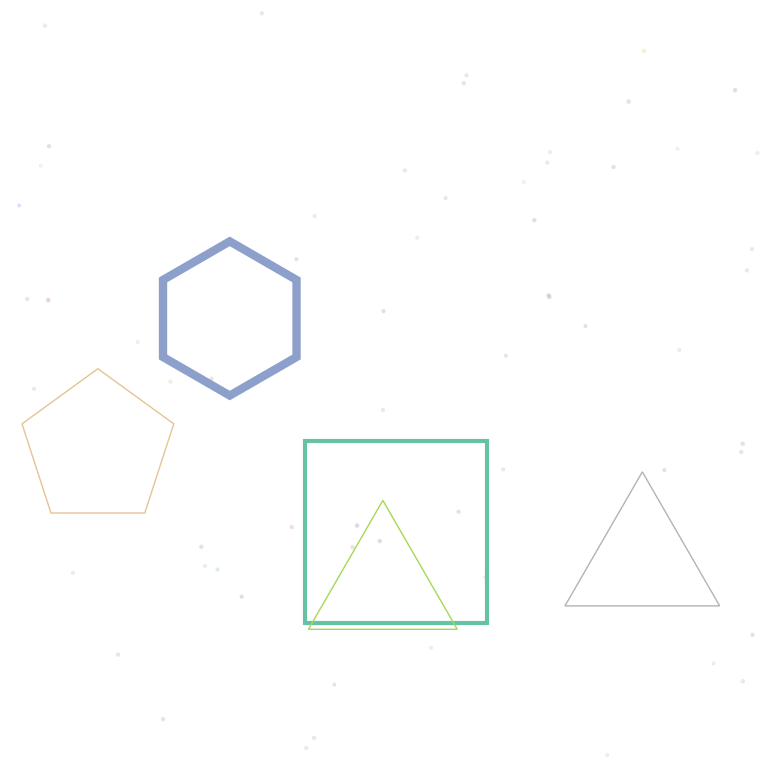[{"shape": "square", "thickness": 1.5, "radius": 0.59, "center": [0.514, 0.309]}, {"shape": "hexagon", "thickness": 3, "radius": 0.5, "center": [0.298, 0.586]}, {"shape": "triangle", "thickness": 0.5, "radius": 0.56, "center": [0.497, 0.239]}, {"shape": "pentagon", "thickness": 0.5, "radius": 0.52, "center": [0.127, 0.418]}, {"shape": "triangle", "thickness": 0.5, "radius": 0.58, "center": [0.834, 0.271]}]